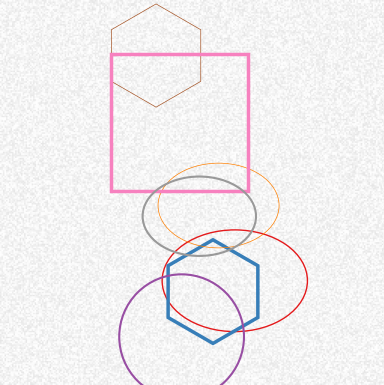[{"shape": "oval", "thickness": 1, "radius": 0.94, "center": [0.61, 0.271]}, {"shape": "hexagon", "thickness": 2.5, "radius": 0.67, "center": [0.553, 0.243]}, {"shape": "circle", "thickness": 1.5, "radius": 0.81, "center": [0.472, 0.125]}, {"shape": "oval", "thickness": 0.5, "radius": 0.79, "center": [0.568, 0.466]}, {"shape": "hexagon", "thickness": 0.5, "radius": 0.67, "center": [0.405, 0.856]}, {"shape": "square", "thickness": 2.5, "radius": 0.89, "center": [0.467, 0.683]}, {"shape": "oval", "thickness": 1.5, "radius": 0.74, "center": [0.518, 0.438]}]